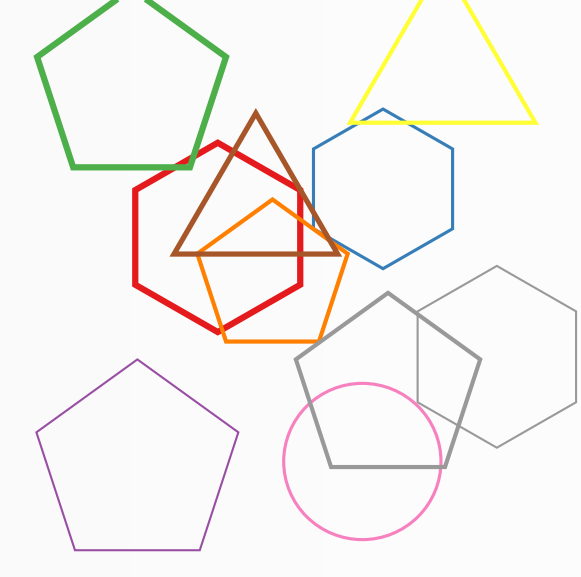[{"shape": "hexagon", "thickness": 3, "radius": 0.82, "center": [0.375, 0.588]}, {"shape": "hexagon", "thickness": 1.5, "radius": 0.69, "center": [0.659, 0.672]}, {"shape": "pentagon", "thickness": 3, "radius": 0.85, "center": [0.226, 0.848]}, {"shape": "pentagon", "thickness": 1, "radius": 0.91, "center": [0.236, 0.194]}, {"shape": "pentagon", "thickness": 2, "radius": 0.68, "center": [0.469, 0.518]}, {"shape": "triangle", "thickness": 2, "radius": 0.92, "center": [0.762, 0.879]}, {"shape": "triangle", "thickness": 2.5, "radius": 0.81, "center": [0.44, 0.641]}, {"shape": "circle", "thickness": 1.5, "radius": 0.68, "center": [0.623, 0.2]}, {"shape": "pentagon", "thickness": 2, "radius": 0.83, "center": [0.668, 0.325]}, {"shape": "hexagon", "thickness": 1, "radius": 0.79, "center": [0.855, 0.381]}]